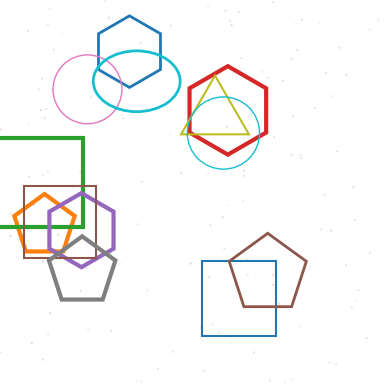[{"shape": "hexagon", "thickness": 2, "radius": 0.46, "center": [0.336, 0.866]}, {"shape": "square", "thickness": 1.5, "radius": 0.49, "center": [0.62, 0.225]}, {"shape": "pentagon", "thickness": 3, "radius": 0.41, "center": [0.116, 0.414]}, {"shape": "square", "thickness": 3, "radius": 0.58, "center": [0.1, 0.526]}, {"shape": "hexagon", "thickness": 3, "radius": 0.57, "center": [0.592, 0.713]}, {"shape": "hexagon", "thickness": 3, "radius": 0.48, "center": [0.212, 0.402]}, {"shape": "square", "thickness": 1.5, "radius": 0.47, "center": [0.156, 0.423]}, {"shape": "pentagon", "thickness": 2, "radius": 0.53, "center": [0.695, 0.289]}, {"shape": "circle", "thickness": 1, "radius": 0.45, "center": [0.227, 0.768]}, {"shape": "pentagon", "thickness": 3, "radius": 0.45, "center": [0.213, 0.295]}, {"shape": "triangle", "thickness": 1.5, "radius": 0.51, "center": [0.558, 0.702]}, {"shape": "oval", "thickness": 2, "radius": 0.56, "center": [0.355, 0.789]}, {"shape": "circle", "thickness": 1, "radius": 0.47, "center": [0.58, 0.654]}]